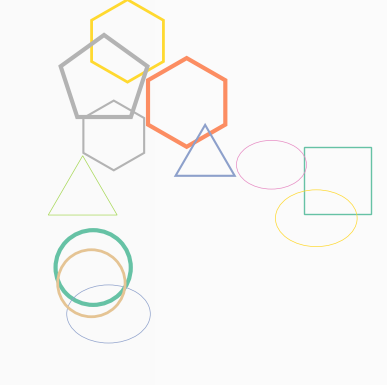[{"shape": "square", "thickness": 1, "radius": 0.43, "center": [0.872, 0.531]}, {"shape": "circle", "thickness": 3, "radius": 0.49, "center": [0.24, 0.305]}, {"shape": "hexagon", "thickness": 3, "radius": 0.58, "center": [0.482, 0.734]}, {"shape": "oval", "thickness": 0.5, "radius": 0.54, "center": [0.28, 0.184]}, {"shape": "triangle", "thickness": 1.5, "radius": 0.44, "center": [0.529, 0.587]}, {"shape": "oval", "thickness": 0.5, "radius": 0.45, "center": [0.701, 0.572]}, {"shape": "triangle", "thickness": 0.5, "radius": 0.51, "center": [0.213, 0.493]}, {"shape": "oval", "thickness": 0.5, "radius": 0.53, "center": [0.816, 0.433]}, {"shape": "hexagon", "thickness": 2, "radius": 0.54, "center": [0.329, 0.894]}, {"shape": "circle", "thickness": 2, "radius": 0.43, "center": [0.236, 0.264]}, {"shape": "hexagon", "thickness": 1.5, "radius": 0.45, "center": [0.294, 0.648]}, {"shape": "pentagon", "thickness": 3, "radius": 0.59, "center": [0.269, 0.791]}]